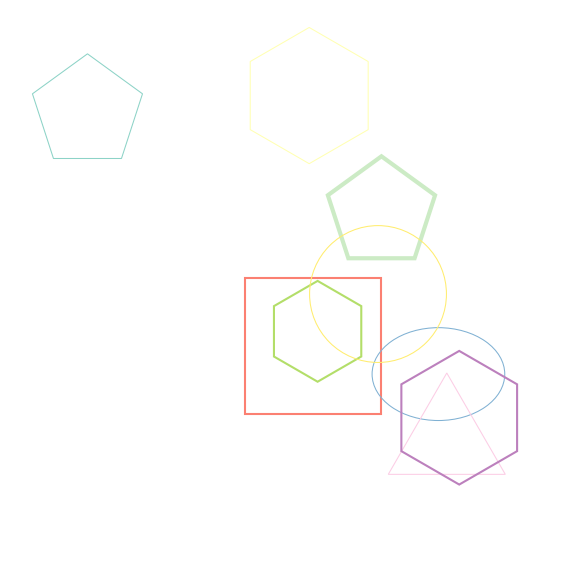[{"shape": "pentagon", "thickness": 0.5, "radius": 0.5, "center": [0.151, 0.806]}, {"shape": "hexagon", "thickness": 0.5, "radius": 0.59, "center": [0.535, 0.834]}, {"shape": "square", "thickness": 1, "radius": 0.59, "center": [0.542, 0.4]}, {"shape": "oval", "thickness": 0.5, "radius": 0.57, "center": [0.759, 0.351]}, {"shape": "hexagon", "thickness": 1, "radius": 0.44, "center": [0.55, 0.425]}, {"shape": "triangle", "thickness": 0.5, "radius": 0.58, "center": [0.774, 0.236]}, {"shape": "hexagon", "thickness": 1, "radius": 0.58, "center": [0.795, 0.276]}, {"shape": "pentagon", "thickness": 2, "radius": 0.49, "center": [0.661, 0.631]}, {"shape": "circle", "thickness": 0.5, "radius": 0.59, "center": [0.655, 0.49]}]